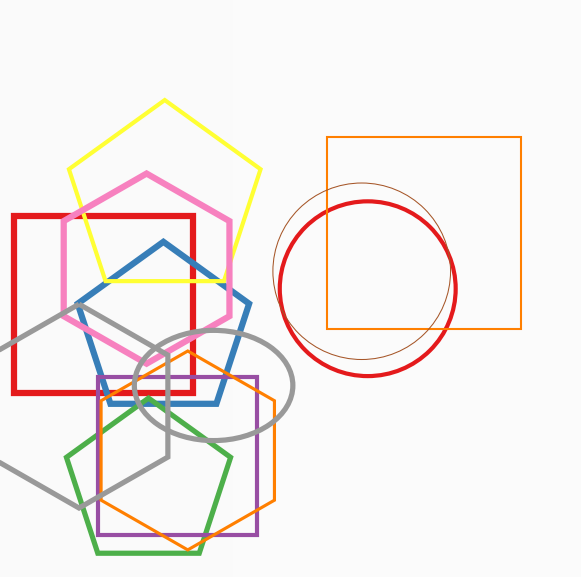[{"shape": "square", "thickness": 3, "radius": 0.77, "center": [0.178, 0.472]}, {"shape": "circle", "thickness": 2, "radius": 0.76, "center": [0.633, 0.499]}, {"shape": "pentagon", "thickness": 3, "radius": 0.78, "center": [0.281, 0.425]}, {"shape": "pentagon", "thickness": 2.5, "radius": 0.74, "center": [0.256, 0.161]}, {"shape": "square", "thickness": 2, "radius": 0.68, "center": [0.305, 0.209]}, {"shape": "hexagon", "thickness": 1.5, "radius": 0.86, "center": [0.323, 0.219]}, {"shape": "square", "thickness": 1, "radius": 0.83, "center": [0.73, 0.595]}, {"shape": "pentagon", "thickness": 2, "radius": 0.87, "center": [0.283, 0.653]}, {"shape": "circle", "thickness": 0.5, "radius": 0.76, "center": [0.622, 0.529]}, {"shape": "hexagon", "thickness": 3, "radius": 0.82, "center": [0.252, 0.534]}, {"shape": "oval", "thickness": 2.5, "radius": 0.68, "center": [0.367, 0.332]}, {"shape": "hexagon", "thickness": 2.5, "radius": 0.88, "center": [0.136, 0.296]}]